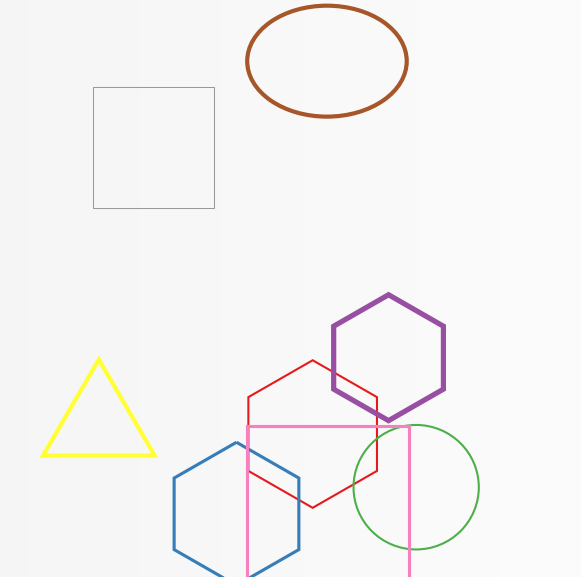[{"shape": "hexagon", "thickness": 1, "radius": 0.64, "center": [0.538, 0.248]}, {"shape": "hexagon", "thickness": 1.5, "radius": 0.62, "center": [0.407, 0.109]}, {"shape": "circle", "thickness": 1, "radius": 0.54, "center": [0.716, 0.155]}, {"shape": "hexagon", "thickness": 2.5, "radius": 0.55, "center": [0.668, 0.38]}, {"shape": "triangle", "thickness": 2, "radius": 0.55, "center": [0.17, 0.266]}, {"shape": "oval", "thickness": 2, "radius": 0.69, "center": [0.563, 0.893]}, {"shape": "square", "thickness": 1.5, "radius": 0.7, "center": [0.564, 0.122]}, {"shape": "square", "thickness": 0.5, "radius": 0.52, "center": [0.264, 0.744]}]